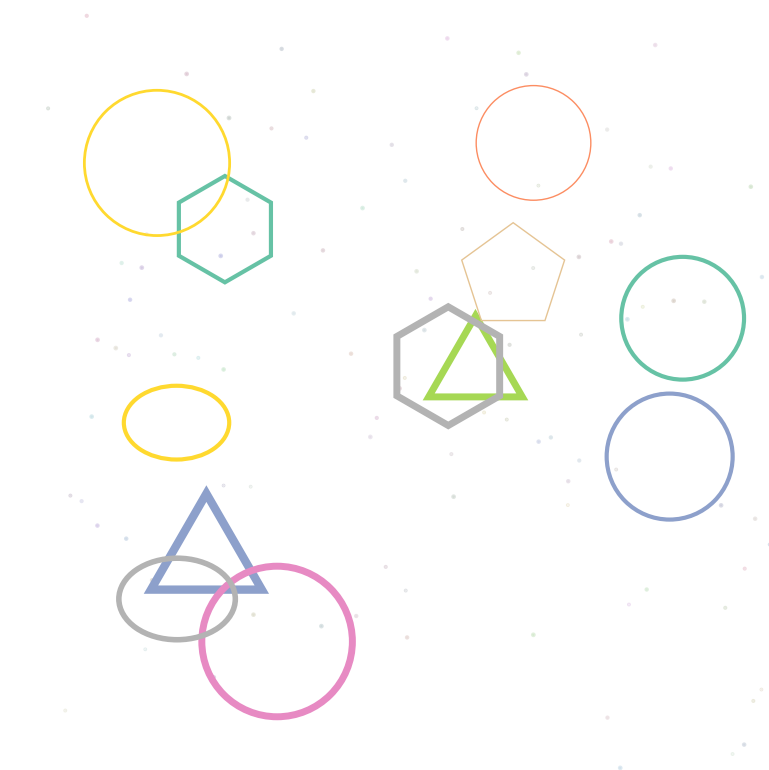[{"shape": "circle", "thickness": 1.5, "radius": 0.4, "center": [0.887, 0.587]}, {"shape": "hexagon", "thickness": 1.5, "radius": 0.35, "center": [0.292, 0.702]}, {"shape": "circle", "thickness": 0.5, "radius": 0.37, "center": [0.693, 0.814]}, {"shape": "triangle", "thickness": 3, "radius": 0.42, "center": [0.268, 0.276]}, {"shape": "circle", "thickness": 1.5, "radius": 0.41, "center": [0.87, 0.407]}, {"shape": "circle", "thickness": 2.5, "radius": 0.49, "center": [0.36, 0.167]}, {"shape": "triangle", "thickness": 2.5, "radius": 0.35, "center": [0.618, 0.52]}, {"shape": "oval", "thickness": 1.5, "radius": 0.34, "center": [0.229, 0.451]}, {"shape": "circle", "thickness": 1, "radius": 0.47, "center": [0.204, 0.788]}, {"shape": "pentagon", "thickness": 0.5, "radius": 0.35, "center": [0.666, 0.641]}, {"shape": "hexagon", "thickness": 2.5, "radius": 0.39, "center": [0.582, 0.524]}, {"shape": "oval", "thickness": 2, "radius": 0.38, "center": [0.23, 0.222]}]